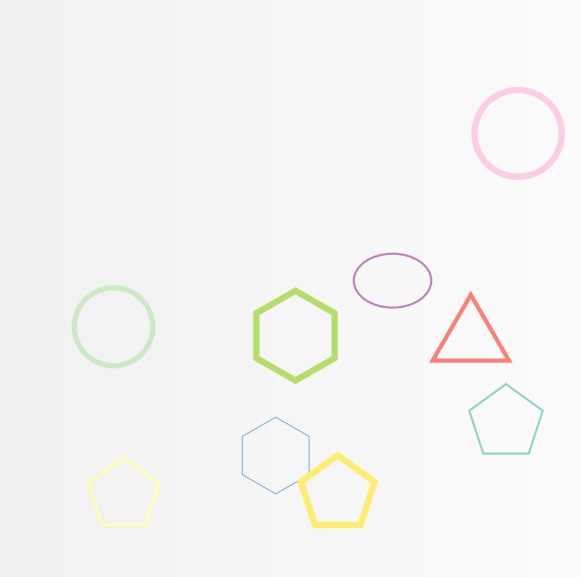[{"shape": "pentagon", "thickness": 1, "radius": 0.33, "center": [0.871, 0.268]}, {"shape": "pentagon", "thickness": 1.5, "radius": 0.32, "center": [0.213, 0.142]}, {"shape": "triangle", "thickness": 2, "radius": 0.38, "center": [0.81, 0.413]}, {"shape": "hexagon", "thickness": 0.5, "radius": 0.33, "center": [0.474, 0.21]}, {"shape": "hexagon", "thickness": 3, "radius": 0.39, "center": [0.508, 0.418]}, {"shape": "circle", "thickness": 3, "radius": 0.38, "center": [0.891, 0.768]}, {"shape": "oval", "thickness": 1, "radius": 0.33, "center": [0.675, 0.513]}, {"shape": "circle", "thickness": 2.5, "radius": 0.34, "center": [0.195, 0.433]}, {"shape": "pentagon", "thickness": 3, "radius": 0.33, "center": [0.581, 0.144]}]